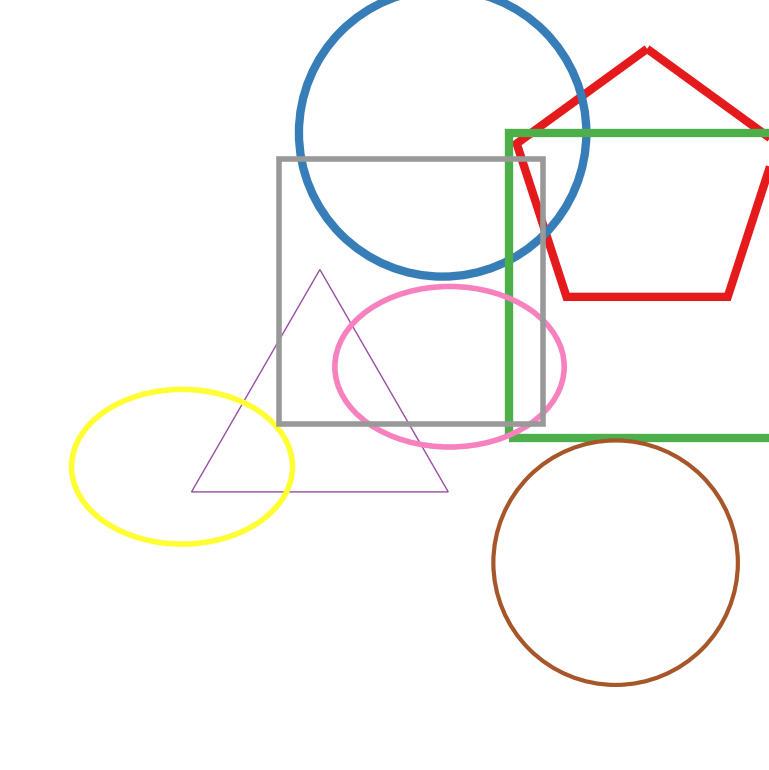[{"shape": "pentagon", "thickness": 3, "radius": 0.89, "center": [0.84, 0.759]}, {"shape": "circle", "thickness": 3, "radius": 0.93, "center": [0.575, 0.827]}, {"shape": "square", "thickness": 3, "radius": 0.99, "center": [0.858, 0.629]}, {"shape": "triangle", "thickness": 0.5, "radius": 0.96, "center": [0.415, 0.457]}, {"shape": "oval", "thickness": 2, "radius": 0.72, "center": [0.236, 0.394]}, {"shape": "circle", "thickness": 1.5, "radius": 0.79, "center": [0.799, 0.269]}, {"shape": "oval", "thickness": 2, "radius": 0.74, "center": [0.584, 0.524]}, {"shape": "square", "thickness": 2, "radius": 0.86, "center": [0.534, 0.621]}]